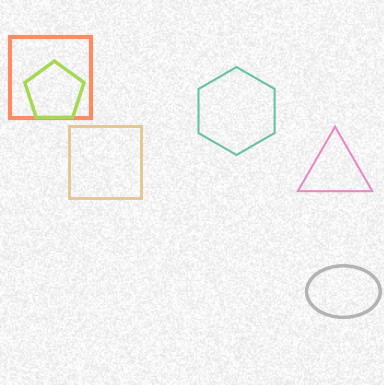[{"shape": "hexagon", "thickness": 1.5, "radius": 0.57, "center": [0.614, 0.712]}, {"shape": "square", "thickness": 3, "radius": 0.52, "center": [0.132, 0.799]}, {"shape": "triangle", "thickness": 1.5, "radius": 0.56, "center": [0.87, 0.559]}, {"shape": "pentagon", "thickness": 2.5, "radius": 0.4, "center": [0.141, 0.76]}, {"shape": "square", "thickness": 2, "radius": 0.47, "center": [0.272, 0.58]}, {"shape": "oval", "thickness": 2.5, "radius": 0.48, "center": [0.892, 0.243]}]